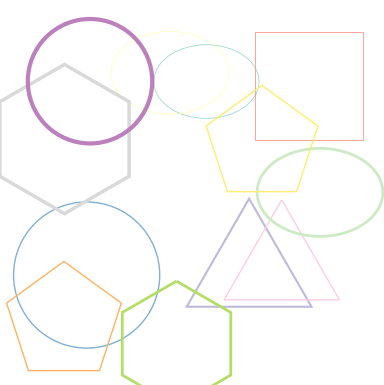[{"shape": "oval", "thickness": 0.5, "radius": 0.68, "center": [0.536, 0.788]}, {"shape": "oval", "thickness": 0.5, "radius": 0.77, "center": [0.442, 0.811]}, {"shape": "triangle", "thickness": 1.5, "radius": 0.94, "center": [0.647, 0.297]}, {"shape": "square", "thickness": 0.5, "radius": 0.7, "center": [0.802, 0.777]}, {"shape": "circle", "thickness": 1, "radius": 0.95, "center": [0.225, 0.286]}, {"shape": "pentagon", "thickness": 1, "radius": 0.78, "center": [0.166, 0.164]}, {"shape": "hexagon", "thickness": 2, "radius": 0.81, "center": [0.458, 0.107]}, {"shape": "triangle", "thickness": 1, "radius": 0.86, "center": [0.732, 0.308]}, {"shape": "hexagon", "thickness": 2.5, "radius": 0.97, "center": [0.167, 0.639]}, {"shape": "circle", "thickness": 3, "radius": 0.81, "center": [0.234, 0.789]}, {"shape": "oval", "thickness": 2, "radius": 0.82, "center": [0.831, 0.5]}, {"shape": "pentagon", "thickness": 1, "radius": 0.76, "center": [0.681, 0.626]}]